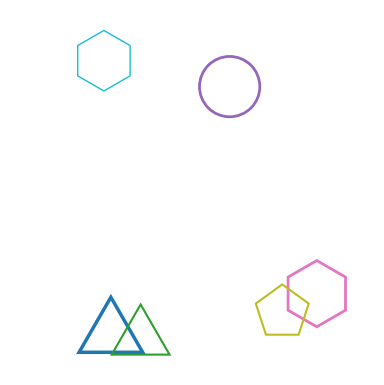[{"shape": "triangle", "thickness": 2.5, "radius": 0.48, "center": [0.288, 0.133]}, {"shape": "triangle", "thickness": 1.5, "radius": 0.43, "center": [0.365, 0.122]}, {"shape": "circle", "thickness": 2, "radius": 0.39, "center": [0.597, 0.775]}, {"shape": "hexagon", "thickness": 2, "radius": 0.43, "center": [0.823, 0.237]}, {"shape": "pentagon", "thickness": 1.5, "radius": 0.36, "center": [0.733, 0.189]}, {"shape": "hexagon", "thickness": 1, "radius": 0.39, "center": [0.27, 0.842]}]